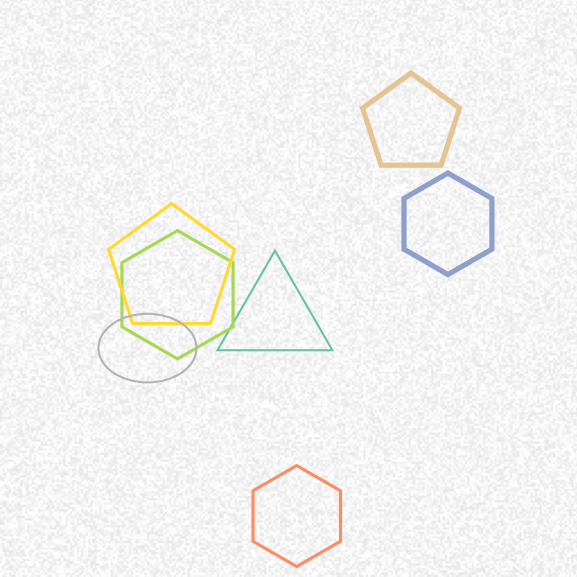[{"shape": "triangle", "thickness": 1, "radius": 0.57, "center": [0.476, 0.45]}, {"shape": "hexagon", "thickness": 1.5, "radius": 0.44, "center": [0.514, 0.106]}, {"shape": "hexagon", "thickness": 2.5, "radius": 0.44, "center": [0.776, 0.612]}, {"shape": "hexagon", "thickness": 1.5, "radius": 0.56, "center": [0.307, 0.489]}, {"shape": "pentagon", "thickness": 1.5, "radius": 0.57, "center": [0.297, 0.532]}, {"shape": "pentagon", "thickness": 2.5, "radius": 0.44, "center": [0.712, 0.784]}, {"shape": "oval", "thickness": 1, "radius": 0.42, "center": [0.255, 0.396]}]